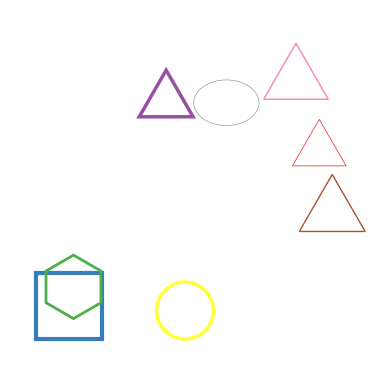[{"shape": "triangle", "thickness": 0.5, "radius": 0.4, "center": [0.829, 0.609]}, {"shape": "square", "thickness": 3, "radius": 0.43, "center": [0.18, 0.205]}, {"shape": "hexagon", "thickness": 2, "radius": 0.41, "center": [0.191, 0.255]}, {"shape": "triangle", "thickness": 2.5, "radius": 0.4, "center": [0.432, 0.737]}, {"shape": "circle", "thickness": 2.5, "radius": 0.37, "center": [0.48, 0.193]}, {"shape": "triangle", "thickness": 1, "radius": 0.49, "center": [0.863, 0.448]}, {"shape": "triangle", "thickness": 1, "radius": 0.48, "center": [0.769, 0.791]}, {"shape": "oval", "thickness": 0.5, "radius": 0.42, "center": [0.588, 0.733]}]